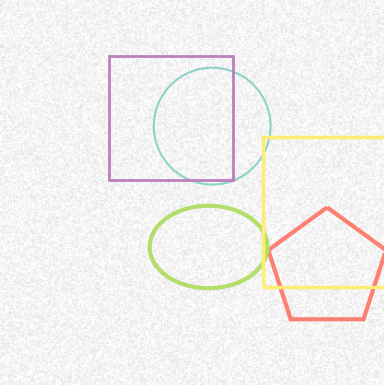[{"shape": "circle", "thickness": 1.5, "radius": 0.76, "center": [0.551, 0.672]}, {"shape": "pentagon", "thickness": 3, "radius": 0.8, "center": [0.85, 0.301]}, {"shape": "oval", "thickness": 3, "radius": 0.77, "center": [0.542, 0.358]}, {"shape": "square", "thickness": 2, "radius": 0.81, "center": [0.444, 0.694]}, {"shape": "square", "thickness": 2.5, "radius": 0.97, "center": [0.878, 0.45]}]